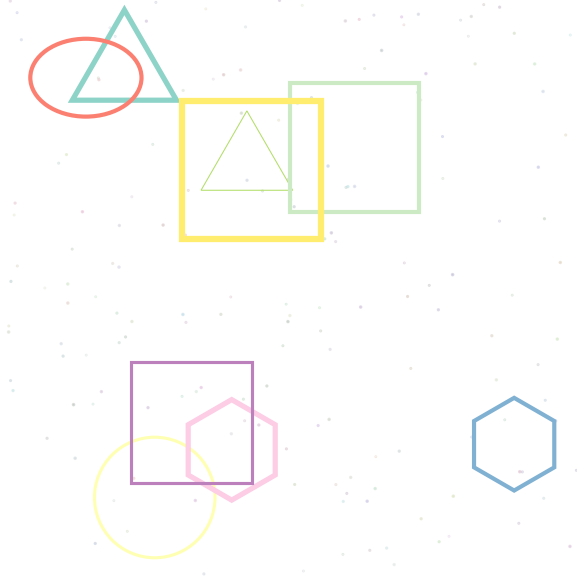[{"shape": "triangle", "thickness": 2.5, "radius": 0.52, "center": [0.215, 0.878]}, {"shape": "circle", "thickness": 1.5, "radius": 0.52, "center": [0.268, 0.138]}, {"shape": "oval", "thickness": 2, "radius": 0.48, "center": [0.149, 0.865]}, {"shape": "hexagon", "thickness": 2, "radius": 0.4, "center": [0.89, 0.23]}, {"shape": "triangle", "thickness": 0.5, "radius": 0.46, "center": [0.427, 0.715]}, {"shape": "hexagon", "thickness": 2.5, "radius": 0.44, "center": [0.401, 0.22]}, {"shape": "square", "thickness": 1.5, "radius": 0.53, "center": [0.332, 0.268]}, {"shape": "square", "thickness": 2, "radius": 0.56, "center": [0.613, 0.744]}, {"shape": "square", "thickness": 3, "radius": 0.6, "center": [0.435, 0.705]}]